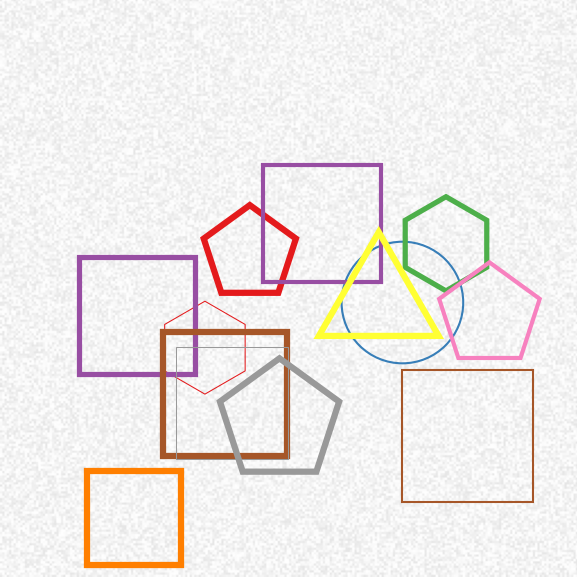[{"shape": "pentagon", "thickness": 3, "radius": 0.42, "center": [0.433, 0.56]}, {"shape": "hexagon", "thickness": 0.5, "radius": 0.4, "center": [0.355, 0.397]}, {"shape": "circle", "thickness": 1, "radius": 0.53, "center": [0.697, 0.475]}, {"shape": "hexagon", "thickness": 2.5, "radius": 0.41, "center": [0.772, 0.577]}, {"shape": "square", "thickness": 2, "radius": 0.51, "center": [0.557, 0.612]}, {"shape": "square", "thickness": 2.5, "radius": 0.51, "center": [0.237, 0.452]}, {"shape": "square", "thickness": 3, "radius": 0.41, "center": [0.232, 0.102]}, {"shape": "triangle", "thickness": 3, "radius": 0.6, "center": [0.656, 0.477]}, {"shape": "square", "thickness": 1, "radius": 0.57, "center": [0.81, 0.244]}, {"shape": "square", "thickness": 3, "radius": 0.53, "center": [0.39, 0.317]}, {"shape": "pentagon", "thickness": 2, "radius": 0.46, "center": [0.848, 0.453]}, {"shape": "square", "thickness": 0.5, "radius": 0.49, "center": [0.402, 0.302]}, {"shape": "pentagon", "thickness": 3, "radius": 0.54, "center": [0.484, 0.27]}]